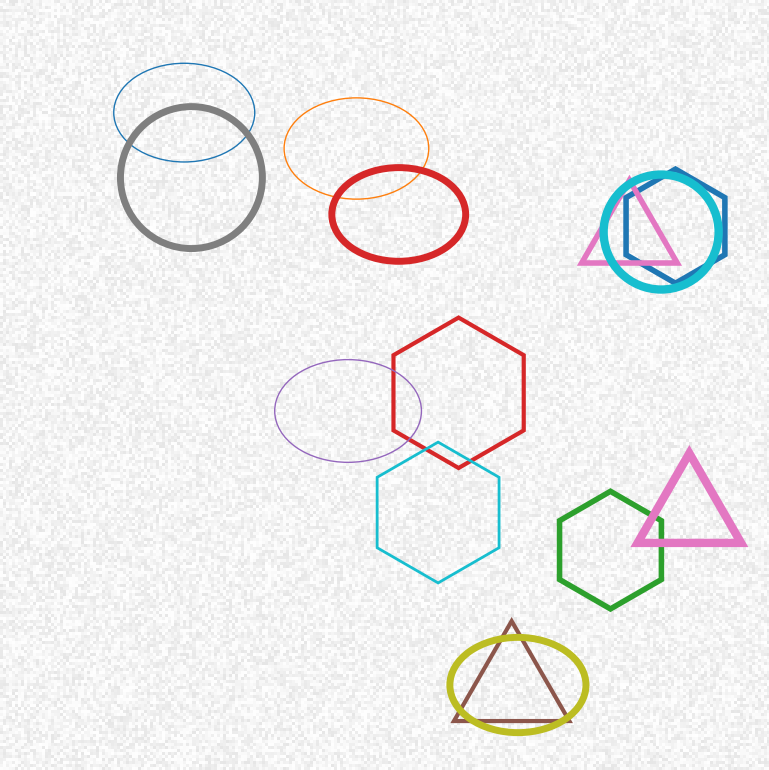[{"shape": "hexagon", "thickness": 2, "radius": 0.37, "center": [0.877, 0.706]}, {"shape": "oval", "thickness": 0.5, "radius": 0.46, "center": [0.239, 0.854]}, {"shape": "oval", "thickness": 0.5, "radius": 0.47, "center": [0.463, 0.807]}, {"shape": "hexagon", "thickness": 2, "radius": 0.38, "center": [0.793, 0.286]}, {"shape": "hexagon", "thickness": 1.5, "radius": 0.49, "center": [0.596, 0.49]}, {"shape": "oval", "thickness": 2.5, "radius": 0.43, "center": [0.518, 0.721]}, {"shape": "oval", "thickness": 0.5, "radius": 0.48, "center": [0.452, 0.466]}, {"shape": "triangle", "thickness": 1.5, "radius": 0.43, "center": [0.664, 0.107]}, {"shape": "triangle", "thickness": 3, "radius": 0.39, "center": [0.895, 0.334]}, {"shape": "triangle", "thickness": 2, "radius": 0.36, "center": [0.817, 0.694]}, {"shape": "circle", "thickness": 2.5, "radius": 0.46, "center": [0.249, 0.769]}, {"shape": "oval", "thickness": 2.5, "radius": 0.44, "center": [0.673, 0.11]}, {"shape": "circle", "thickness": 3, "radius": 0.37, "center": [0.859, 0.699]}, {"shape": "hexagon", "thickness": 1, "radius": 0.46, "center": [0.569, 0.334]}]